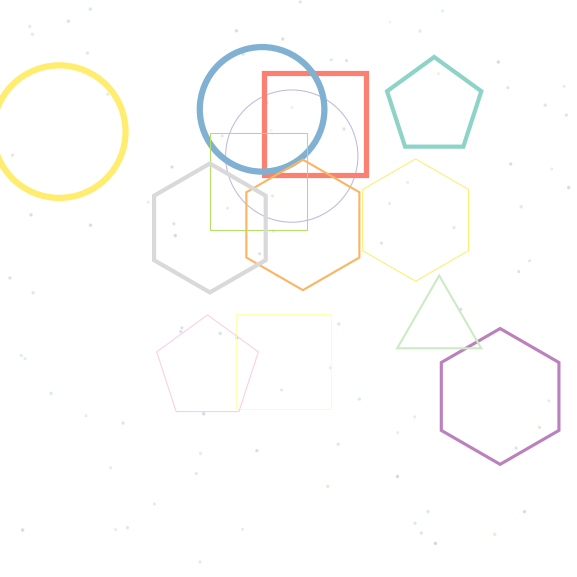[{"shape": "pentagon", "thickness": 2, "radius": 0.43, "center": [0.752, 0.815]}, {"shape": "square", "thickness": 0.5, "radius": 0.41, "center": [0.492, 0.373]}, {"shape": "circle", "thickness": 0.5, "radius": 0.57, "center": [0.505, 0.729]}, {"shape": "square", "thickness": 2.5, "radius": 0.44, "center": [0.545, 0.785]}, {"shape": "circle", "thickness": 3, "radius": 0.54, "center": [0.454, 0.81]}, {"shape": "hexagon", "thickness": 1, "radius": 0.57, "center": [0.524, 0.61]}, {"shape": "square", "thickness": 0.5, "radius": 0.42, "center": [0.447, 0.685]}, {"shape": "pentagon", "thickness": 0.5, "radius": 0.46, "center": [0.359, 0.361]}, {"shape": "hexagon", "thickness": 2, "radius": 0.56, "center": [0.363, 0.604]}, {"shape": "hexagon", "thickness": 1.5, "radius": 0.59, "center": [0.866, 0.313]}, {"shape": "triangle", "thickness": 1, "radius": 0.42, "center": [0.761, 0.438]}, {"shape": "hexagon", "thickness": 0.5, "radius": 0.53, "center": [0.72, 0.618]}, {"shape": "circle", "thickness": 3, "radius": 0.57, "center": [0.103, 0.771]}]